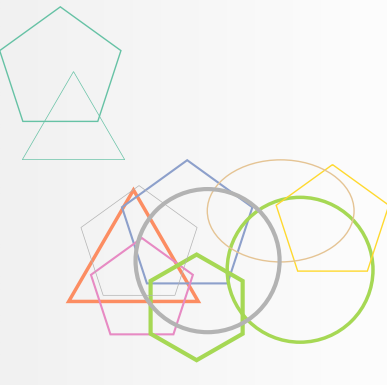[{"shape": "triangle", "thickness": 0.5, "radius": 0.76, "center": [0.19, 0.662]}, {"shape": "pentagon", "thickness": 1, "radius": 0.82, "center": [0.156, 0.818]}, {"shape": "triangle", "thickness": 2.5, "radius": 0.97, "center": [0.344, 0.314]}, {"shape": "pentagon", "thickness": 1.5, "radius": 0.88, "center": [0.483, 0.407]}, {"shape": "pentagon", "thickness": 1.5, "radius": 0.69, "center": [0.366, 0.243]}, {"shape": "circle", "thickness": 2.5, "radius": 0.94, "center": [0.774, 0.299]}, {"shape": "hexagon", "thickness": 3, "radius": 0.69, "center": [0.507, 0.202]}, {"shape": "pentagon", "thickness": 1, "radius": 0.76, "center": [0.858, 0.42]}, {"shape": "oval", "thickness": 1, "radius": 0.95, "center": [0.724, 0.452]}, {"shape": "pentagon", "thickness": 0.5, "radius": 0.79, "center": [0.359, 0.36]}, {"shape": "circle", "thickness": 3, "radius": 0.93, "center": [0.536, 0.323]}]